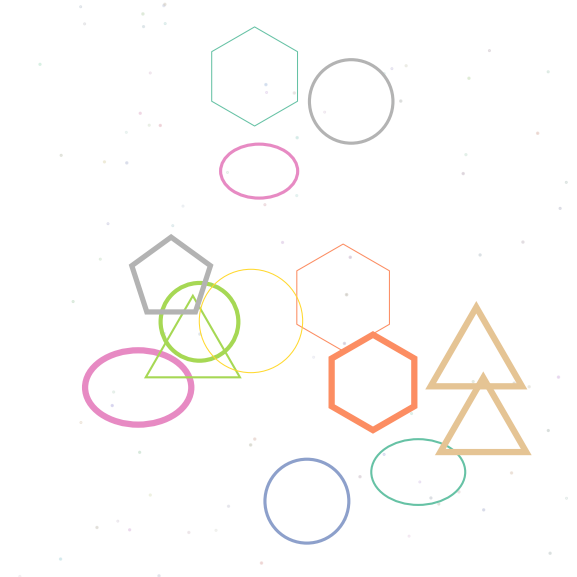[{"shape": "oval", "thickness": 1, "radius": 0.41, "center": [0.724, 0.182]}, {"shape": "hexagon", "thickness": 0.5, "radius": 0.43, "center": [0.441, 0.867]}, {"shape": "hexagon", "thickness": 0.5, "radius": 0.46, "center": [0.594, 0.484]}, {"shape": "hexagon", "thickness": 3, "radius": 0.41, "center": [0.646, 0.337]}, {"shape": "circle", "thickness": 1.5, "radius": 0.36, "center": [0.531, 0.131]}, {"shape": "oval", "thickness": 3, "radius": 0.46, "center": [0.239, 0.328]}, {"shape": "oval", "thickness": 1.5, "radius": 0.33, "center": [0.449, 0.703]}, {"shape": "circle", "thickness": 2, "radius": 0.34, "center": [0.345, 0.442]}, {"shape": "triangle", "thickness": 1, "radius": 0.47, "center": [0.334, 0.393]}, {"shape": "circle", "thickness": 0.5, "radius": 0.45, "center": [0.435, 0.443]}, {"shape": "triangle", "thickness": 3, "radius": 0.43, "center": [0.837, 0.259]}, {"shape": "triangle", "thickness": 3, "radius": 0.46, "center": [0.825, 0.376]}, {"shape": "circle", "thickness": 1.5, "radius": 0.36, "center": [0.608, 0.823]}, {"shape": "pentagon", "thickness": 2.5, "radius": 0.36, "center": [0.296, 0.517]}]